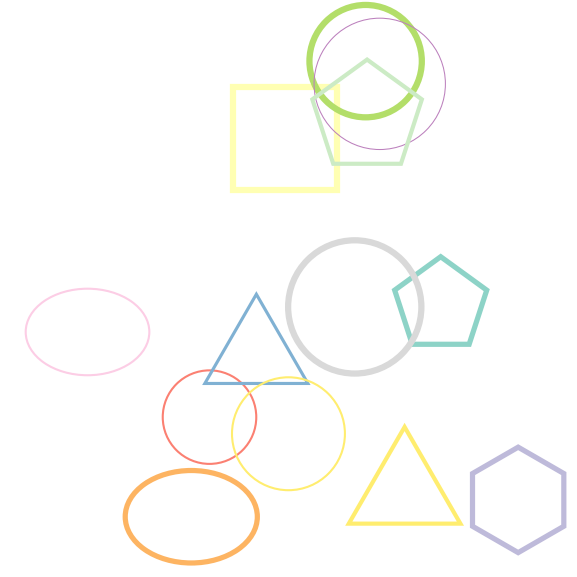[{"shape": "pentagon", "thickness": 2.5, "radius": 0.42, "center": [0.763, 0.471]}, {"shape": "square", "thickness": 3, "radius": 0.45, "center": [0.494, 0.759]}, {"shape": "hexagon", "thickness": 2.5, "radius": 0.46, "center": [0.897, 0.134]}, {"shape": "circle", "thickness": 1, "radius": 0.4, "center": [0.363, 0.277]}, {"shape": "triangle", "thickness": 1.5, "radius": 0.52, "center": [0.444, 0.387]}, {"shape": "oval", "thickness": 2.5, "radius": 0.57, "center": [0.331, 0.104]}, {"shape": "circle", "thickness": 3, "radius": 0.49, "center": [0.633, 0.893]}, {"shape": "oval", "thickness": 1, "radius": 0.54, "center": [0.152, 0.424]}, {"shape": "circle", "thickness": 3, "radius": 0.58, "center": [0.614, 0.468]}, {"shape": "circle", "thickness": 0.5, "radius": 0.57, "center": [0.658, 0.854]}, {"shape": "pentagon", "thickness": 2, "radius": 0.5, "center": [0.636, 0.796]}, {"shape": "circle", "thickness": 1, "radius": 0.49, "center": [0.499, 0.248]}, {"shape": "triangle", "thickness": 2, "radius": 0.56, "center": [0.701, 0.148]}]